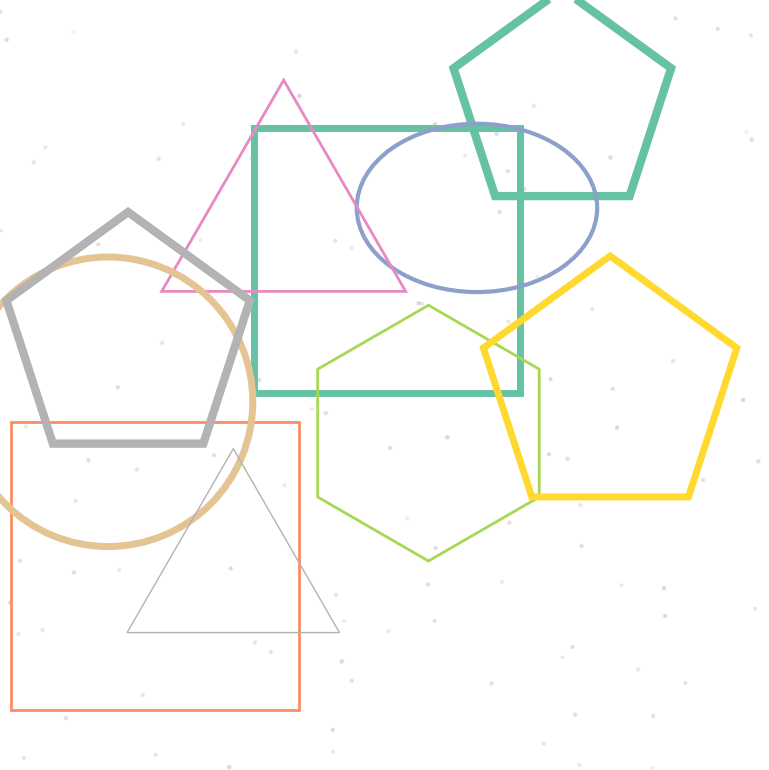[{"shape": "square", "thickness": 2.5, "radius": 0.86, "center": [0.502, 0.662]}, {"shape": "pentagon", "thickness": 3, "radius": 0.74, "center": [0.73, 0.865]}, {"shape": "square", "thickness": 1, "radius": 0.94, "center": [0.201, 0.265]}, {"shape": "oval", "thickness": 1.5, "radius": 0.78, "center": [0.619, 0.73]}, {"shape": "triangle", "thickness": 1, "radius": 0.91, "center": [0.368, 0.713]}, {"shape": "hexagon", "thickness": 1, "radius": 0.83, "center": [0.556, 0.438]}, {"shape": "pentagon", "thickness": 2.5, "radius": 0.87, "center": [0.792, 0.495]}, {"shape": "circle", "thickness": 2.5, "radius": 0.94, "center": [0.14, 0.478]}, {"shape": "triangle", "thickness": 0.5, "radius": 0.8, "center": [0.303, 0.258]}, {"shape": "pentagon", "thickness": 3, "radius": 0.83, "center": [0.166, 0.558]}]